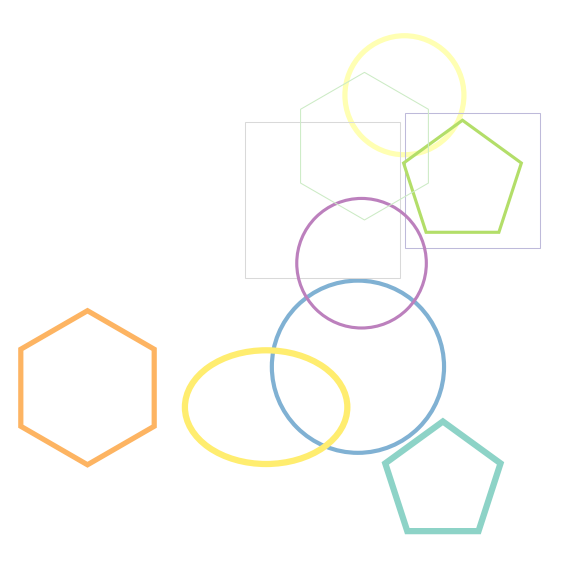[{"shape": "pentagon", "thickness": 3, "radius": 0.52, "center": [0.767, 0.164]}, {"shape": "circle", "thickness": 2.5, "radius": 0.52, "center": [0.7, 0.834]}, {"shape": "square", "thickness": 0.5, "radius": 0.59, "center": [0.819, 0.687]}, {"shape": "circle", "thickness": 2, "radius": 0.75, "center": [0.62, 0.364]}, {"shape": "hexagon", "thickness": 2.5, "radius": 0.67, "center": [0.152, 0.328]}, {"shape": "pentagon", "thickness": 1.5, "radius": 0.54, "center": [0.801, 0.684]}, {"shape": "square", "thickness": 0.5, "radius": 0.67, "center": [0.558, 0.653]}, {"shape": "circle", "thickness": 1.5, "radius": 0.56, "center": [0.626, 0.543]}, {"shape": "hexagon", "thickness": 0.5, "radius": 0.64, "center": [0.631, 0.746]}, {"shape": "oval", "thickness": 3, "radius": 0.7, "center": [0.461, 0.294]}]